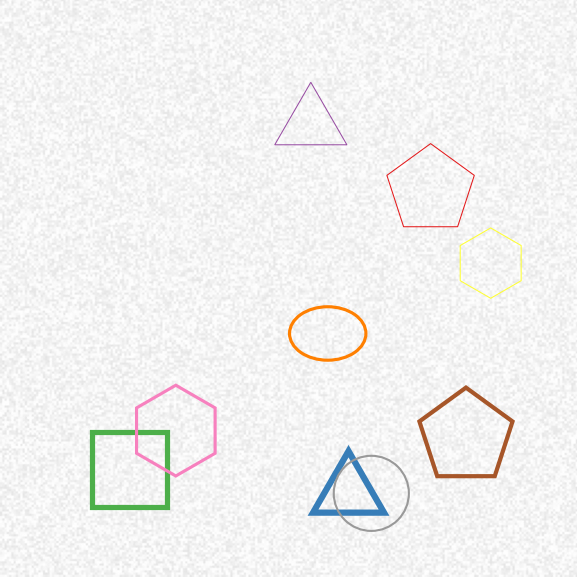[{"shape": "pentagon", "thickness": 0.5, "radius": 0.4, "center": [0.746, 0.671]}, {"shape": "triangle", "thickness": 3, "radius": 0.35, "center": [0.604, 0.147]}, {"shape": "square", "thickness": 2.5, "radius": 0.32, "center": [0.224, 0.186]}, {"shape": "triangle", "thickness": 0.5, "radius": 0.36, "center": [0.538, 0.784]}, {"shape": "oval", "thickness": 1.5, "radius": 0.33, "center": [0.567, 0.422]}, {"shape": "hexagon", "thickness": 0.5, "radius": 0.3, "center": [0.85, 0.544]}, {"shape": "pentagon", "thickness": 2, "radius": 0.42, "center": [0.807, 0.243]}, {"shape": "hexagon", "thickness": 1.5, "radius": 0.39, "center": [0.304, 0.254]}, {"shape": "circle", "thickness": 1, "radius": 0.33, "center": [0.643, 0.145]}]